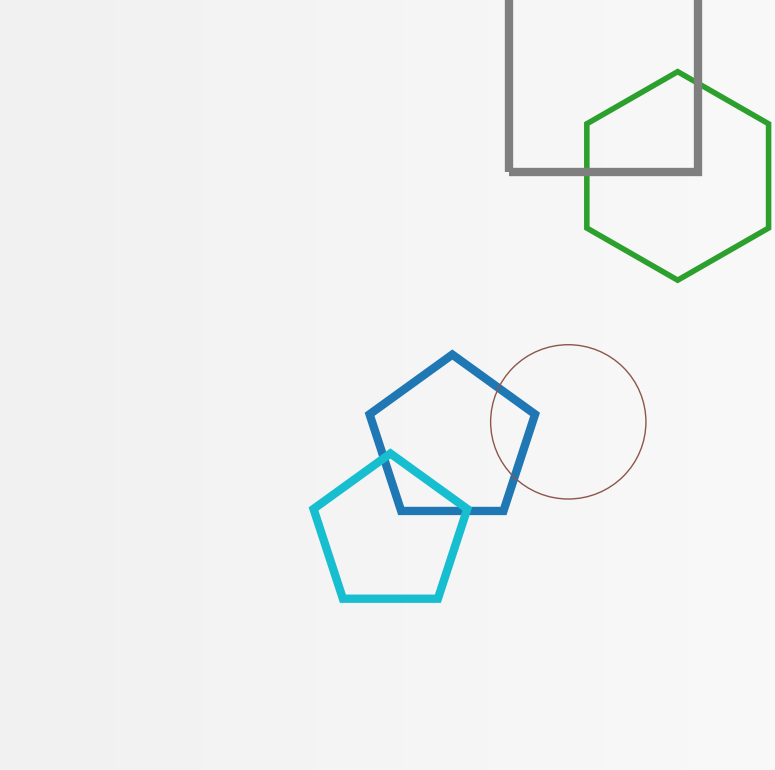[{"shape": "pentagon", "thickness": 3, "radius": 0.56, "center": [0.584, 0.427]}, {"shape": "hexagon", "thickness": 2, "radius": 0.68, "center": [0.874, 0.772]}, {"shape": "circle", "thickness": 0.5, "radius": 0.5, "center": [0.733, 0.452]}, {"shape": "square", "thickness": 3, "radius": 0.61, "center": [0.779, 0.898]}, {"shape": "pentagon", "thickness": 3, "radius": 0.52, "center": [0.504, 0.307]}]